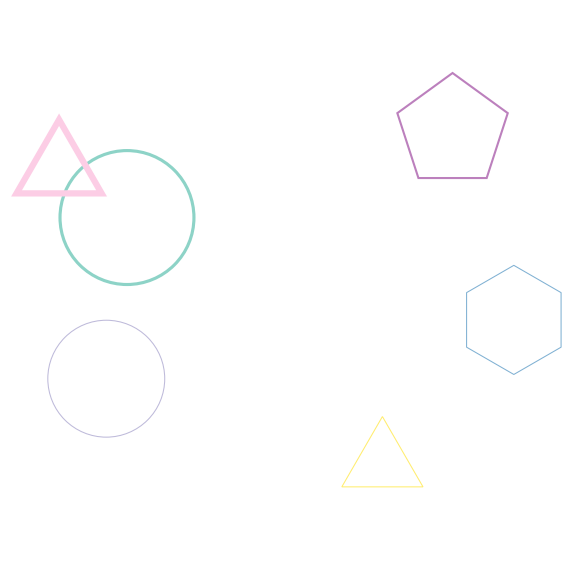[{"shape": "circle", "thickness": 1.5, "radius": 0.58, "center": [0.22, 0.622]}, {"shape": "circle", "thickness": 0.5, "radius": 0.51, "center": [0.184, 0.343]}, {"shape": "hexagon", "thickness": 0.5, "radius": 0.47, "center": [0.89, 0.445]}, {"shape": "triangle", "thickness": 3, "radius": 0.43, "center": [0.102, 0.707]}, {"shape": "pentagon", "thickness": 1, "radius": 0.5, "center": [0.784, 0.772]}, {"shape": "triangle", "thickness": 0.5, "radius": 0.41, "center": [0.662, 0.197]}]